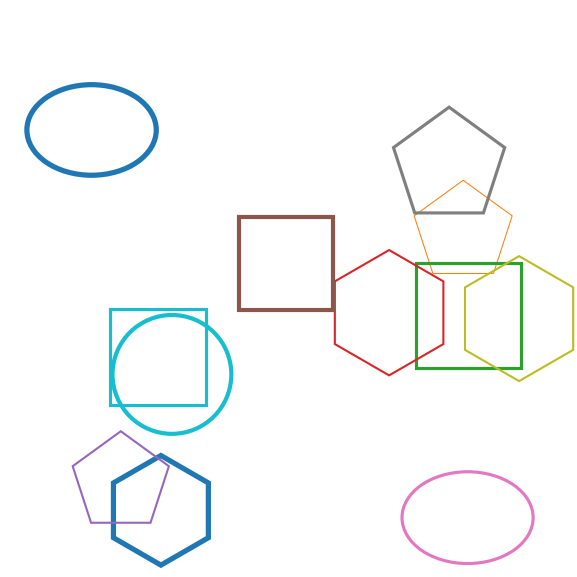[{"shape": "oval", "thickness": 2.5, "radius": 0.56, "center": [0.159, 0.774]}, {"shape": "hexagon", "thickness": 2.5, "radius": 0.47, "center": [0.279, 0.115]}, {"shape": "pentagon", "thickness": 0.5, "radius": 0.45, "center": [0.802, 0.598]}, {"shape": "square", "thickness": 1.5, "radius": 0.45, "center": [0.811, 0.453]}, {"shape": "hexagon", "thickness": 1, "radius": 0.54, "center": [0.674, 0.458]}, {"shape": "pentagon", "thickness": 1, "radius": 0.44, "center": [0.209, 0.165]}, {"shape": "square", "thickness": 2, "radius": 0.41, "center": [0.496, 0.543]}, {"shape": "oval", "thickness": 1.5, "radius": 0.57, "center": [0.81, 0.103]}, {"shape": "pentagon", "thickness": 1.5, "radius": 0.51, "center": [0.778, 0.712]}, {"shape": "hexagon", "thickness": 1, "radius": 0.54, "center": [0.899, 0.447]}, {"shape": "circle", "thickness": 2, "radius": 0.51, "center": [0.298, 0.351]}, {"shape": "square", "thickness": 1.5, "radius": 0.42, "center": [0.273, 0.38]}]